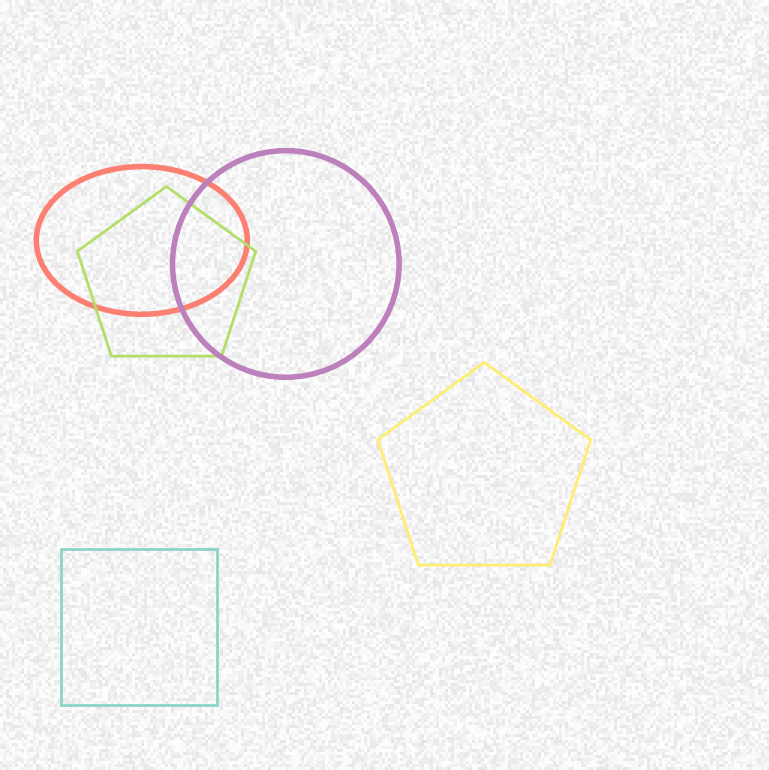[{"shape": "square", "thickness": 1, "radius": 0.51, "center": [0.181, 0.186]}, {"shape": "oval", "thickness": 2, "radius": 0.69, "center": [0.184, 0.688]}, {"shape": "pentagon", "thickness": 1, "radius": 0.61, "center": [0.216, 0.636]}, {"shape": "circle", "thickness": 2, "radius": 0.74, "center": [0.371, 0.657]}, {"shape": "pentagon", "thickness": 1, "radius": 0.73, "center": [0.629, 0.384]}]